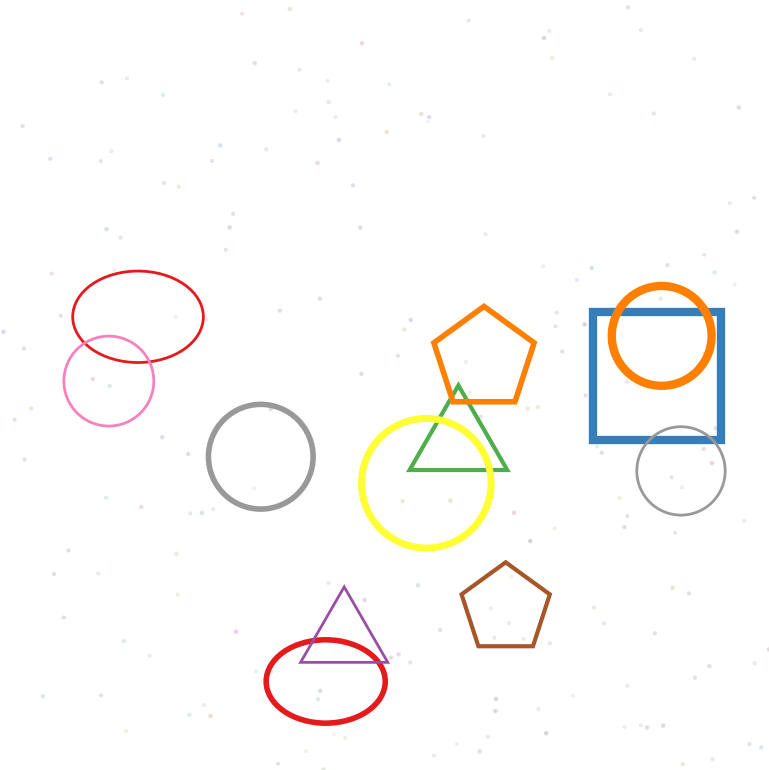[{"shape": "oval", "thickness": 1, "radius": 0.42, "center": [0.179, 0.589]}, {"shape": "oval", "thickness": 2, "radius": 0.39, "center": [0.423, 0.115]}, {"shape": "square", "thickness": 3, "radius": 0.42, "center": [0.853, 0.512]}, {"shape": "triangle", "thickness": 1.5, "radius": 0.37, "center": [0.595, 0.426]}, {"shape": "triangle", "thickness": 1, "radius": 0.33, "center": [0.447, 0.172]}, {"shape": "circle", "thickness": 3, "radius": 0.32, "center": [0.859, 0.564]}, {"shape": "pentagon", "thickness": 2, "radius": 0.34, "center": [0.629, 0.534]}, {"shape": "circle", "thickness": 2.5, "radius": 0.42, "center": [0.554, 0.372]}, {"shape": "pentagon", "thickness": 1.5, "radius": 0.3, "center": [0.657, 0.209]}, {"shape": "circle", "thickness": 1, "radius": 0.29, "center": [0.141, 0.505]}, {"shape": "circle", "thickness": 1, "radius": 0.29, "center": [0.884, 0.388]}, {"shape": "circle", "thickness": 2, "radius": 0.34, "center": [0.339, 0.407]}]